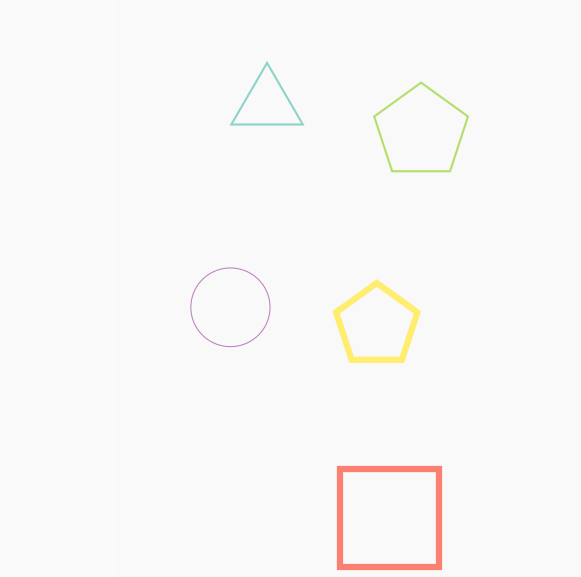[{"shape": "triangle", "thickness": 1, "radius": 0.36, "center": [0.459, 0.819]}, {"shape": "square", "thickness": 3, "radius": 0.42, "center": [0.67, 0.102]}, {"shape": "pentagon", "thickness": 1, "radius": 0.42, "center": [0.724, 0.771]}, {"shape": "circle", "thickness": 0.5, "radius": 0.34, "center": [0.396, 0.467]}, {"shape": "pentagon", "thickness": 3, "radius": 0.37, "center": [0.648, 0.436]}]